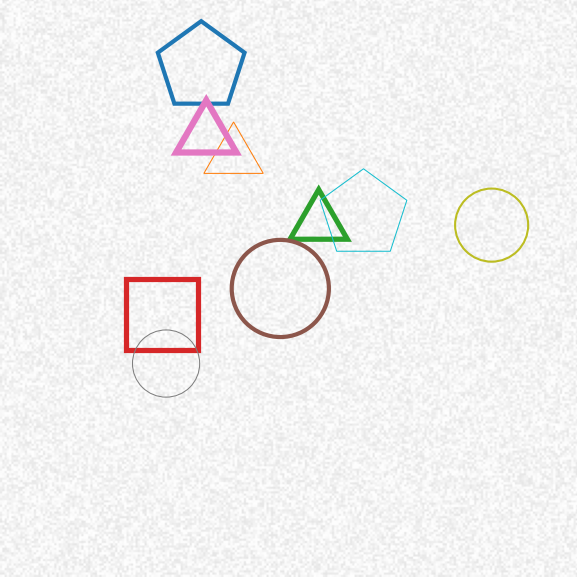[{"shape": "pentagon", "thickness": 2, "radius": 0.39, "center": [0.348, 0.884]}, {"shape": "triangle", "thickness": 0.5, "radius": 0.3, "center": [0.404, 0.729]}, {"shape": "triangle", "thickness": 2.5, "radius": 0.29, "center": [0.552, 0.614]}, {"shape": "square", "thickness": 2.5, "radius": 0.31, "center": [0.28, 0.455]}, {"shape": "circle", "thickness": 2, "radius": 0.42, "center": [0.485, 0.5]}, {"shape": "triangle", "thickness": 3, "radius": 0.3, "center": [0.357, 0.765]}, {"shape": "circle", "thickness": 0.5, "radius": 0.29, "center": [0.288, 0.37]}, {"shape": "circle", "thickness": 1, "radius": 0.32, "center": [0.851, 0.609]}, {"shape": "pentagon", "thickness": 0.5, "radius": 0.39, "center": [0.629, 0.628]}]